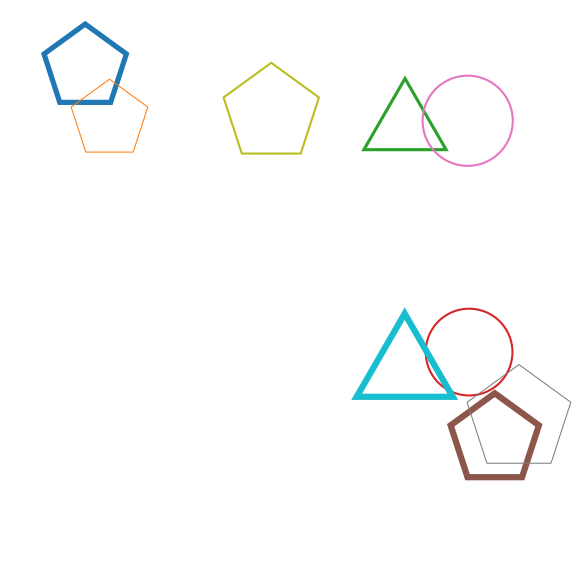[{"shape": "pentagon", "thickness": 2.5, "radius": 0.37, "center": [0.148, 0.883]}, {"shape": "pentagon", "thickness": 0.5, "radius": 0.35, "center": [0.19, 0.792]}, {"shape": "triangle", "thickness": 1.5, "radius": 0.41, "center": [0.701, 0.781]}, {"shape": "circle", "thickness": 1, "radius": 0.38, "center": [0.812, 0.389]}, {"shape": "pentagon", "thickness": 3, "radius": 0.4, "center": [0.857, 0.238]}, {"shape": "circle", "thickness": 1, "radius": 0.39, "center": [0.81, 0.79]}, {"shape": "pentagon", "thickness": 0.5, "radius": 0.47, "center": [0.899, 0.273]}, {"shape": "pentagon", "thickness": 1, "radius": 0.43, "center": [0.47, 0.804]}, {"shape": "triangle", "thickness": 3, "radius": 0.48, "center": [0.701, 0.36]}]